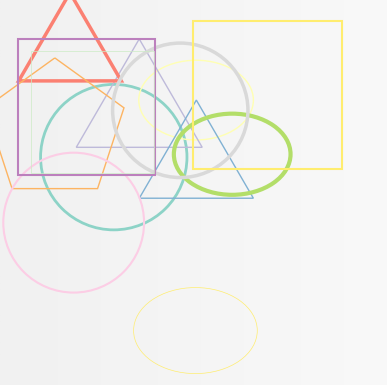[{"shape": "circle", "thickness": 2, "radius": 0.94, "center": [0.294, 0.592]}, {"shape": "oval", "thickness": 1, "radius": 0.74, "center": [0.506, 0.74]}, {"shape": "triangle", "thickness": 1, "radius": 0.94, "center": [0.359, 0.711]}, {"shape": "triangle", "thickness": 2.5, "radius": 0.76, "center": [0.181, 0.866]}, {"shape": "triangle", "thickness": 1, "radius": 0.85, "center": [0.507, 0.57]}, {"shape": "pentagon", "thickness": 1, "radius": 0.94, "center": [0.141, 0.662]}, {"shape": "oval", "thickness": 3, "radius": 0.75, "center": [0.599, 0.599]}, {"shape": "circle", "thickness": 1.5, "radius": 0.91, "center": [0.19, 0.422]}, {"shape": "circle", "thickness": 2.5, "radius": 0.87, "center": [0.465, 0.713]}, {"shape": "square", "thickness": 1.5, "radius": 0.88, "center": [0.223, 0.721]}, {"shape": "square", "thickness": 0.5, "radius": 0.8, "center": [0.238, 0.709]}, {"shape": "oval", "thickness": 0.5, "radius": 0.8, "center": [0.504, 0.141]}, {"shape": "square", "thickness": 1.5, "radius": 0.96, "center": [0.69, 0.753]}]